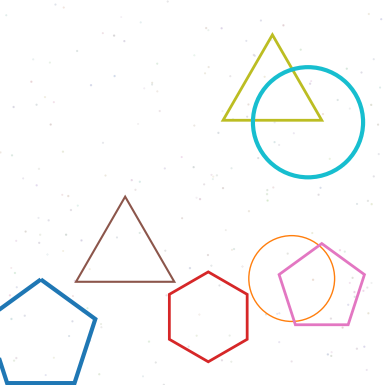[{"shape": "pentagon", "thickness": 3, "radius": 0.74, "center": [0.106, 0.125]}, {"shape": "circle", "thickness": 1, "radius": 0.56, "center": [0.758, 0.277]}, {"shape": "hexagon", "thickness": 2, "radius": 0.58, "center": [0.541, 0.177]}, {"shape": "triangle", "thickness": 1.5, "radius": 0.74, "center": [0.325, 0.342]}, {"shape": "pentagon", "thickness": 2, "radius": 0.58, "center": [0.836, 0.251]}, {"shape": "triangle", "thickness": 2, "radius": 0.74, "center": [0.708, 0.762]}, {"shape": "circle", "thickness": 3, "radius": 0.72, "center": [0.8, 0.682]}]